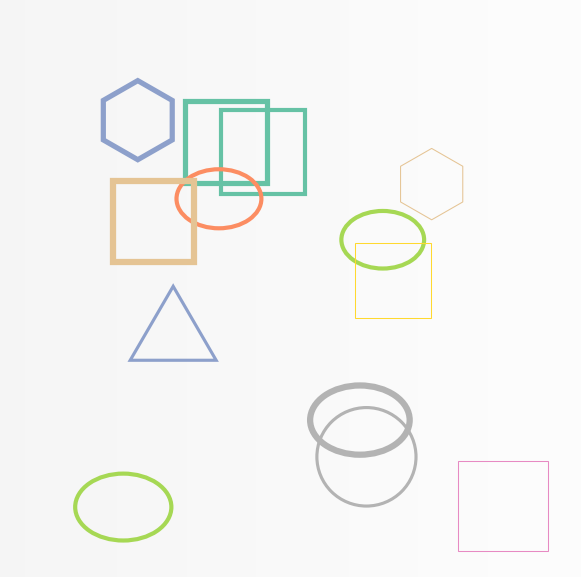[{"shape": "square", "thickness": 2.5, "radius": 0.35, "center": [0.389, 0.753]}, {"shape": "square", "thickness": 2, "radius": 0.36, "center": [0.453, 0.736]}, {"shape": "oval", "thickness": 2, "radius": 0.37, "center": [0.377, 0.655]}, {"shape": "hexagon", "thickness": 2.5, "radius": 0.34, "center": [0.237, 0.791]}, {"shape": "triangle", "thickness": 1.5, "radius": 0.43, "center": [0.298, 0.418]}, {"shape": "square", "thickness": 0.5, "radius": 0.39, "center": [0.865, 0.123]}, {"shape": "oval", "thickness": 2, "radius": 0.41, "center": [0.212, 0.121]}, {"shape": "oval", "thickness": 2, "radius": 0.36, "center": [0.658, 0.584]}, {"shape": "square", "thickness": 0.5, "radius": 0.33, "center": [0.676, 0.513]}, {"shape": "hexagon", "thickness": 0.5, "radius": 0.31, "center": [0.743, 0.68]}, {"shape": "square", "thickness": 3, "radius": 0.35, "center": [0.264, 0.615]}, {"shape": "circle", "thickness": 1.5, "radius": 0.43, "center": [0.63, 0.208]}, {"shape": "oval", "thickness": 3, "radius": 0.43, "center": [0.619, 0.272]}]